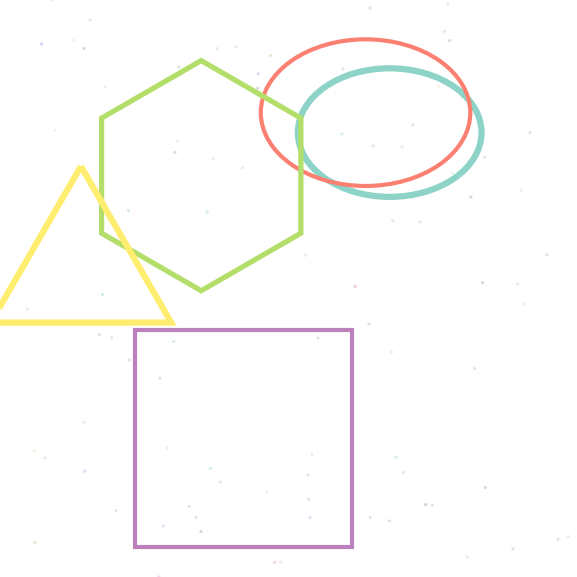[{"shape": "oval", "thickness": 3, "radius": 0.79, "center": [0.675, 0.77]}, {"shape": "oval", "thickness": 2, "radius": 0.91, "center": [0.633, 0.804]}, {"shape": "hexagon", "thickness": 2.5, "radius": 1.0, "center": [0.348, 0.695]}, {"shape": "square", "thickness": 2, "radius": 0.94, "center": [0.422, 0.24]}, {"shape": "triangle", "thickness": 3, "radius": 0.9, "center": [0.14, 0.531]}]